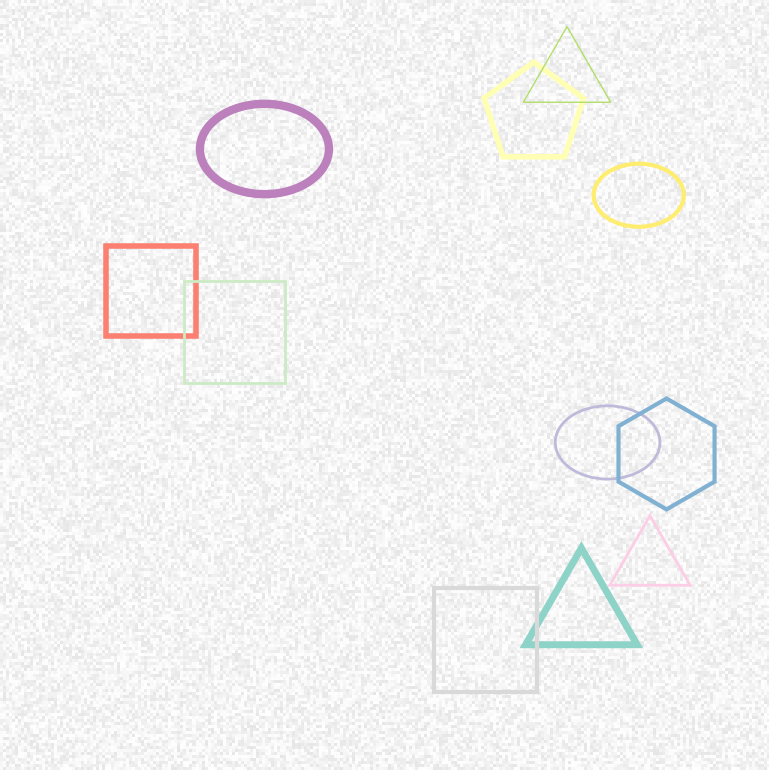[{"shape": "triangle", "thickness": 2.5, "radius": 0.42, "center": [0.755, 0.205]}, {"shape": "pentagon", "thickness": 2, "radius": 0.34, "center": [0.693, 0.851]}, {"shape": "oval", "thickness": 1, "radius": 0.34, "center": [0.789, 0.425]}, {"shape": "square", "thickness": 2, "radius": 0.29, "center": [0.196, 0.622]}, {"shape": "hexagon", "thickness": 1.5, "radius": 0.36, "center": [0.866, 0.41]}, {"shape": "triangle", "thickness": 0.5, "radius": 0.33, "center": [0.736, 0.9]}, {"shape": "triangle", "thickness": 1, "radius": 0.3, "center": [0.844, 0.27]}, {"shape": "square", "thickness": 1.5, "radius": 0.34, "center": [0.631, 0.169]}, {"shape": "oval", "thickness": 3, "radius": 0.42, "center": [0.343, 0.807]}, {"shape": "square", "thickness": 1, "radius": 0.33, "center": [0.305, 0.569]}, {"shape": "oval", "thickness": 1.5, "radius": 0.29, "center": [0.83, 0.746]}]